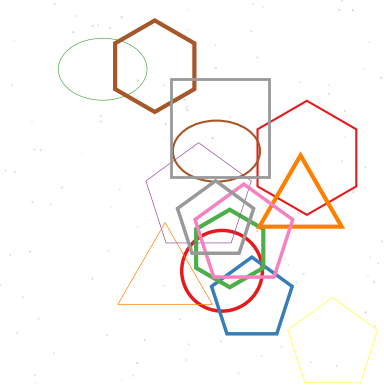[{"shape": "circle", "thickness": 2.5, "radius": 0.52, "center": [0.577, 0.297]}, {"shape": "hexagon", "thickness": 1.5, "radius": 0.74, "center": [0.797, 0.59]}, {"shape": "pentagon", "thickness": 2.5, "radius": 0.55, "center": [0.654, 0.222]}, {"shape": "hexagon", "thickness": 3, "radius": 0.5, "center": [0.597, 0.355]}, {"shape": "oval", "thickness": 0.5, "radius": 0.58, "center": [0.267, 0.82]}, {"shape": "pentagon", "thickness": 0.5, "radius": 0.72, "center": [0.516, 0.485]}, {"shape": "triangle", "thickness": 0.5, "radius": 0.71, "center": [0.429, 0.28]}, {"shape": "triangle", "thickness": 3, "radius": 0.62, "center": [0.781, 0.473]}, {"shape": "pentagon", "thickness": 0.5, "radius": 0.61, "center": [0.864, 0.105]}, {"shape": "hexagon", "thickness": 3, "radius": 0.59, "center": [0.402, 0.828]}, {"shape": "oval", "thickness": 1.5, "radius": 0.57, "center": [0.562, 0.608]}, {"shape": "pentagon", "thickness": 2.5, "radius": 0.67, "center": [0.633, 0.388]}, {"shape": "pentagon", "thickness": 2.5, "radius": 0.52, "center": [0.56, 0.426]}, {"shape": "square", "thickness": 2, "radius": 0.64, "center": [0.571, 0.669]}]